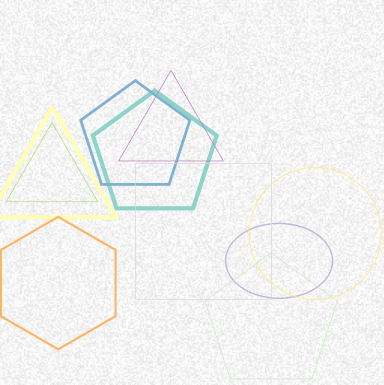[{"shape": "pentagon", "thickness": 3, "radius": 0.85, "center": [0.402, 0.596]}, {"shape": "triangle", "thickness": 3, "radius": 0.95, "center": [0.136, 0.531]}, {"shape": "oval", "thickness": 1, "radius": 0.69, "center": [0.725, 0.322]}, {"shape": "pentagon", "thickness": 2, "radius": 0.75, "center": [0.351, 0.642]}, {"shape": "hexagon", "thickness": 1.5, "radius": 0.86, "center": [0.151, 0.265]}, {"shape": "triangle", "thickness": 0.5, "radius": 0.69, "center": [0.135, 0.545]}, {"shape": "square", "thickness": 0.5, "radius": 0.89, "center": [0.527, 0.4]}, {"shape": "triangle", "thickness": 0.5, "radius": 0.79, "center": [0.444, 0.66]}, {"shape": "pentagon", "thickness": 0.5, "radius": 0.9, "center": [0.704, 0.162]}, {"shape": "circle", "thickness": 0.5, "radius": 0.86, "center": [0.819, 0.393]}]